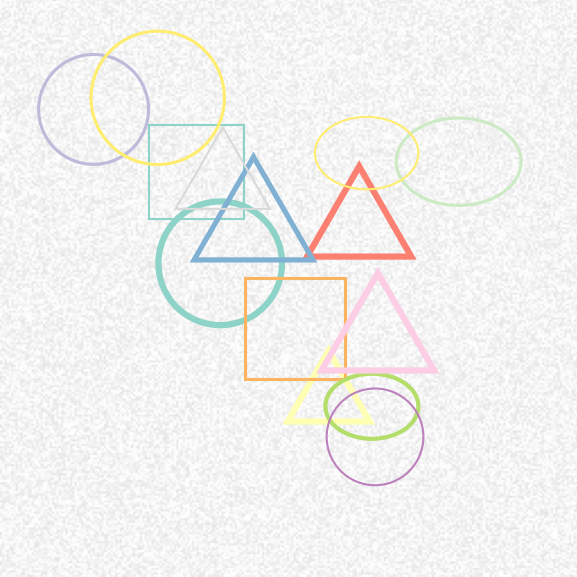[{"shape": "square", "thickness": 1, "radius": 0.41, "center": [0.34, 0.701]}, {"shape": "circle", "thickness": 3, "radius": 0.54, "center": [0.381, 0.543]}, {"shape": "triangle", "thickness": 3, "radius": 0.41, "center": [0.569, 0.31]}, {"shape": "circle", "thickness": 1.5, "radius": 0.48, "center": [0.162, 0.81]}, {"shape": "triangle", "thickness": 3, "radius": 0.52, "center": [0.622, 0.607]}, {"shape": "triangle", "thickness": 2.5, "radius": 0.59, "center": [0.439, 0.609]}, {"shape": "square", "thickness": 1.5, "radius": 0.44, "center": [0.511, 0.43]}, {"shape": "oval", "thickness": 2, "radius": 0.4, "center": [0.644, 0.296]}, {"shape": "triangle", "thickness": 3, "radius": 0.56, "center": [0.654, 0.414]}, {"shape": "triangle", "thickness": 1, "radius": 0.47, "center": [0.386, 0.685]}, {"shape": "circle", "thickness": 1, "radius": 0.42, "center": [0.649, 0.243]}, {"shape": "oval", "thickness": 1.5, "radius": 0.54, "center": [0.794, 0.719]}, {"shape": "oval", "thickness": 1, "radius": 0.45, "center": [0.635, 0.734]}, {"shape": "circle", "thickness": 1.5, "radius": 0.58, "center": [0.273, 0.83]}]